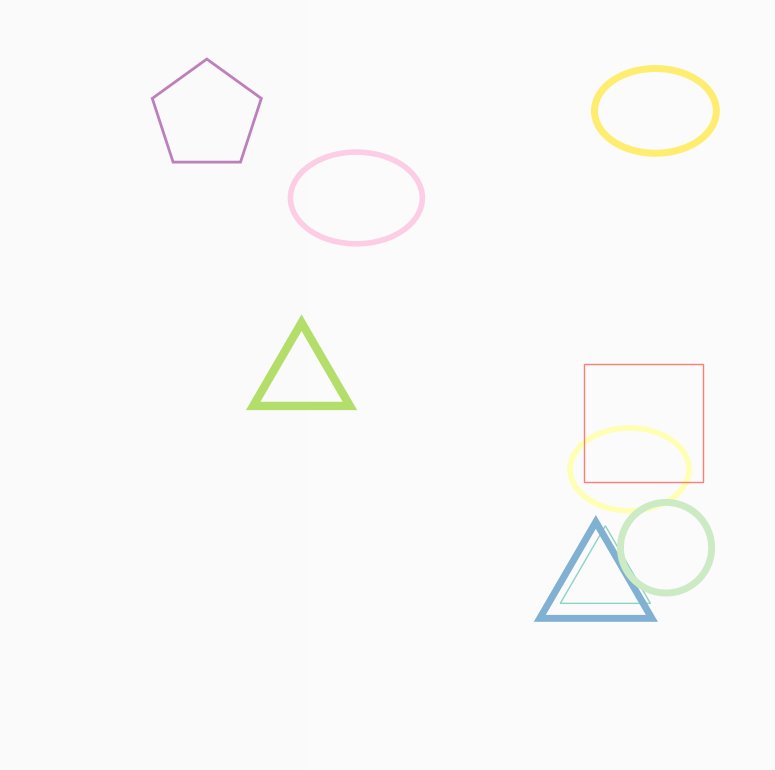[{"shape": "triangle", "thickness": 0.5, "radius": 0.34, "center": [0.781, 0.25]}, {"shape": "oval", "thickness": 2, "radius": 0.38, "center": [0.812, 0.39]}, {"shape": "square", "thickness": 0.5, "radius": 0.38, "center": [0.83, 0.451]}, {"shape": "triangle", "thickness": 2.5, "radius": 0.42, "center": [0.769, 0.239]}, {"shape": "triangle", "thickness": 3, "radius": 0.36, "center": [0.389, 0.509]}, {"shape": "oval", "thickness": 2, "radius": 0.43, "center": [0.46, 0.743]}, {"shape": "pentagon", "thickness": 1, "radius": 0.37, "center": [0.267, 0.849]}, {"shape": "circle", "thickness": 2.5, "radius": 0.29, "center": [0.859, 0.289]}, {"shape": "oval", "thickness": 2.5, "radius": 0.39, "center": [0.846, 0.856]}]